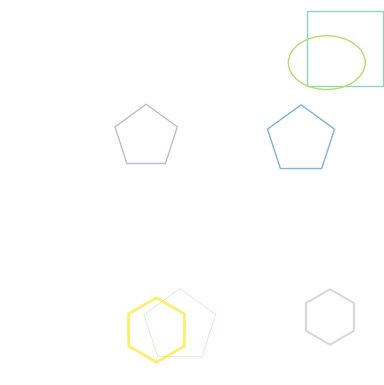[{"shape": "square", "thickness": 1, "radius": 0.49, "center": [0.896, 0.874]}, {"shape": "pentagon", "thickness": 1, "radius": 0.43, "center": [0.38, 0.644]}, {"shape": "pentagon", "thickness": 1, "radius": 0.46, "center": [0.782, 0.636]}, {"shape": "oval", "thickness": 1, "radius": 0.5, "center": [0.849, 0.837]}, {"shape": "hexagon", "thickness": 1.5, "radius": 0.36, "center": [0.857, 0.177]}, {"shape": "pentagon", "thickness": 0.5, "radius": 0.49, "center": [0.467, 0.153]}, {"shape": "hexagon", "thickness": 2, "radius": 0.42, "center": [0.406, 0.143]}]